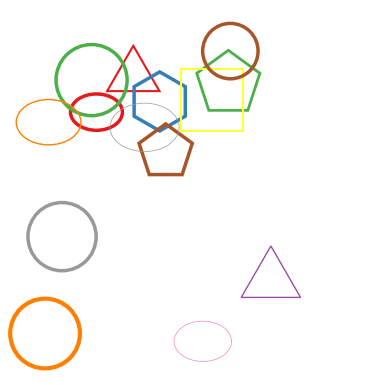[{"shape": "oval", "thickness": 2.5, "radius": 0.34, "center": [0.251, 0.709]}, {"shape": "triangle", "thickness": 1.5, "radius": 0.39, "center": [0.346, 0.803]}, {"shape": "hexagon", "thickness": 2.5, "radius": 0.38, "center": [0.415, 0.737]}, {"shape": "pentagon", "thickness": 2, "radius": 0.43, "center": [0.593, 0.783]}, {"shape": "circle", "thickness": 2.5, "radius": 0.46, "center": [0.238, 0.792]}, {"shape": "triangle", "thickness": 1, "radius": 0.44, "center": [0.704, 0.272]}, {"shape": "oval", "thickness": 1, "radius": 0.42, "center": [0.126, 0.683]}, {"shape": "circle", "thickness": 3, "radius": 0.45, "center": [0.117, 0.134]}, {"shape": "square", "thickness": 1.5, "radius": 0.4, "center": [0.551, 0.74]}, {"shape": "pentagon", "thickness": 2.5, "radius": 0.36, "center": [0.43, 0.605]}, {"shape": "circle", "thickness": 2.5, "radius": 0.36, "center": [0.598, 0.867]}, {"shape": "oval", "thickness": 0.5, "radius": 0.37, "center": [0.527, 0.113]}, {"shape": "oval", "thickness": 0.5, "radius": 0.45, "center": [0.376, 0.669]}, {"shape": "circle", "thickness": 2.5, "radius": 0.44, "center": [0.161, 0.385]}]